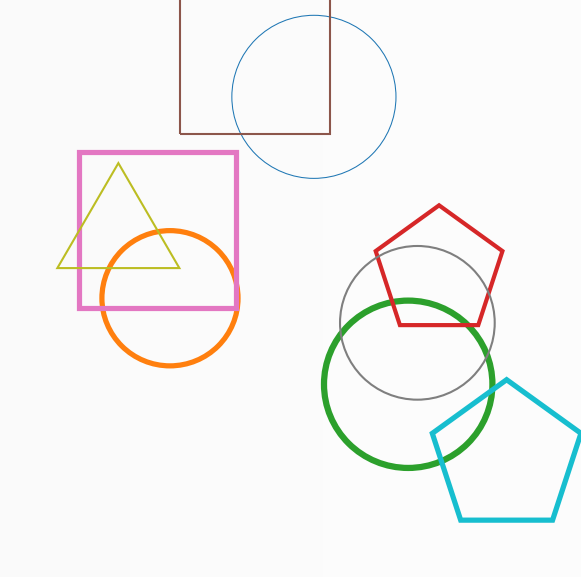[{"shape": "circle", "thickness": 0.5, "radius": 0.71, "center": [0.54, 0.831]}, {"shape": "circle", "thickness": 2.5, "radius": 0.59, "center": [0.292, 0.483]}, {"shape": "circle", "thickness": 3, "radius": 0.72, "center": [0.702, 0.334]}, {"shape": "pentagon", "thickness": 2, "radius": 0.57, "center": [0.755, 0.529]}, {"shape": "square", "thickness": 1, "radius": 0.64, "center": [0.439, 0.895]}, {"shape": "square", "thickness": 2.5, "radius": 0.68, "center": [0.27, 0.601]}, {"shape": "circle", "thickness": 1, "radius": 0.67, "center": [0.718, 0.44]}, {"shape": "triangle", "thickness": 1, "radius": 0.61, "center": [0.204, 0.596]}, {"shape": "pentagon", "thickness": 2.5, "radius": 0.67, "center": [0.872, 0.207]}]